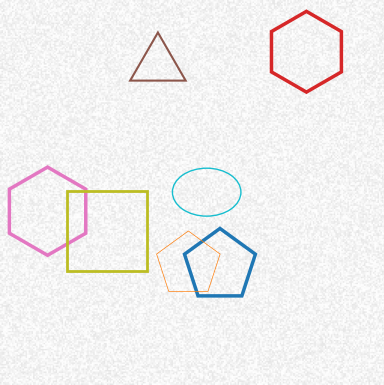[{"shape": "pentagon", "thickness": 2.5, "radius": 0.48, "center": [0.571, 0.31]}, {"shape": "pentagon", "thickness": 0.5, "radius": 0.43, "center": [0.489, 0.313]}, {"shape": "hexagon", "thickness": 2.5, "radius": 0.52, "center": [0.796, 0.866]}, {"shape": "triangle", "thickness": 1.5, "radius": 0.42, "center": [0.41, 0.832]}, {"shape": "hexagon", "thickness": 2.5, "radius": 0.57, "center": [0.124, 0.451]}, {"shape": "square", "thickness": 2, "radius": 0.52, "center": [0.277, 0.401]}, {"shape": "oval", "thickness": 1, "radius": 0.44, "center": [0.537, 0.501]}]